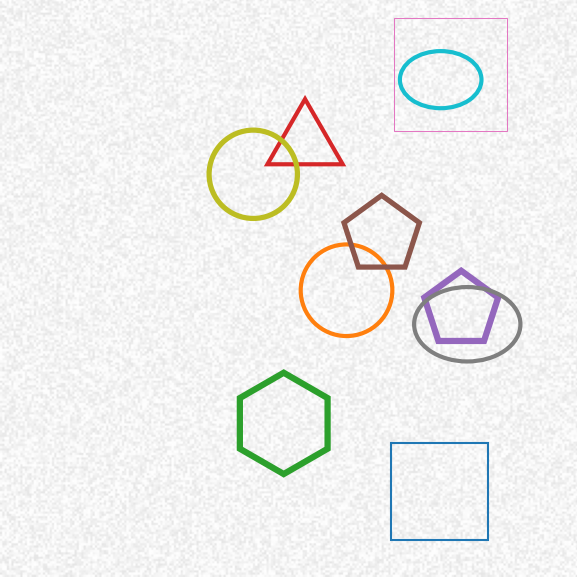[{"shape": "square", "thickness": 1, "radius": 0.42, "center": [0.761, 0.148]}, {"shape": "circle", "thickness": 2, "radius": 0.4, "center": [0.6, 0.497]}, {"shape": "hexagon", "thickness": 3, "radius": 0.44, "center": [0.491, 0.266]}, {"shape": "triangle", "thickness": 2, "radius": 0.38, "center": [0.528, 0.752]}, {"shape": "pentagon", "thickness": 3, "radius": 0.34, "center": [0.799, 0.463]}, {"shape": "pentagon", "thickness": 2.5, "radius": 0.34, "center": [0.661, 0.592]}, {"shape": "square", "thickness": 0.5, "radius": 0.49, "center": [0.779, 0.871]}, {"shape": "oval", "thickness": 2, "radius": 0.46, "center": [0.809, 0.438]}, {"shape": "circle", "thickness": 2.5, "radius": 0.38, "center": [0.439, 0.697]}, {"shape": "oval", "thickness": 2, "radius": 0.35, "center": [0.763, 0.861]}]